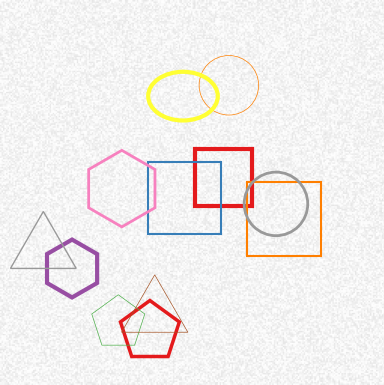[{"shape": "pentagon", "thickness": 2.5, "radius": 0.4, "center": [0.389, 0.139]}, {"shape": "square", "thickness": 3, "radius": 0.37, "center": [0.581, 0.539]}, {"shape": "square", "thickness": 1.5, "radius": 0.47, "center": [0.479, 0.485]}, {"shape": "pentagon", "thickness": 0.5, "radius": 0.36, "center": [0.307, 0.162]}, {"shape": "hexagon", "thickness": 3, "radius": 0.38, "center": [0.187, 0.303]}, {"shape": "square", "thickness": 1.5, "radius": 0.48, "center": [0.738, 0.431]}, {"shape": "circle", "thickness": 0.5, "radius": 0.39, "center": [0.594, 0.778]}, {"shape": "oval", "thickness": 3, "radius": 0.45, "center": [0.475, 0.75]}, {"shape": "triangle", "thickness": 0.5, "radius": 0.5, "center": [0.402, 0.187]}, {"shape": "hexagon", "thickness": 2, "radius": 0.5, "center": [0.316, 0.51]}, {"shape": "circle", "thickness": 2, "radius": 0.41, "center": [0.717, 0.47]}, {"shape": "triangle", "thickness": 1, "radius": 0.49, "center": [0.113, 0.352]}]